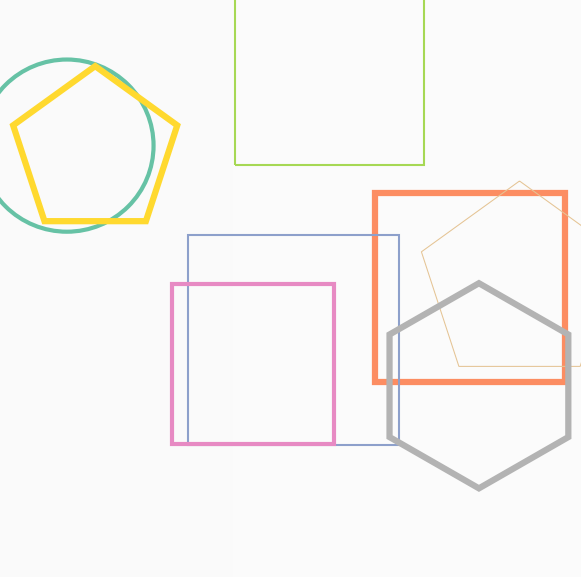[{"shape": "circle", "thickness": 2, "radius": 0.75, "center": [0.115, 0.747]}, {"shape": "square", "thickness": 3, "radius": 0.82, "center": [0.808, 0.502]}, {"shape": "square", "thickness": 1, "radius": 0.91, "center": [0.505, 0.41]}, {"shape": "square", "thickness": 2, "radius": 0.69, "center": [0.435, 0.37]}, {"shape": "square", "thickness": 1, "radius": 0.81, "center": [0.567, 0.876]}, {"shape": "pentagon", "thickness": 3, "radius": 0.74, "center": [0.164, 0.736]}, {"shape": "pentagon", "thickness": 0.5, "radius": 0.89, "center": [0.894, 0.508]}, {"shape": "hexagon", "thickness": 3, "radius": 0.89, "center": [0.824, 0.331]}]